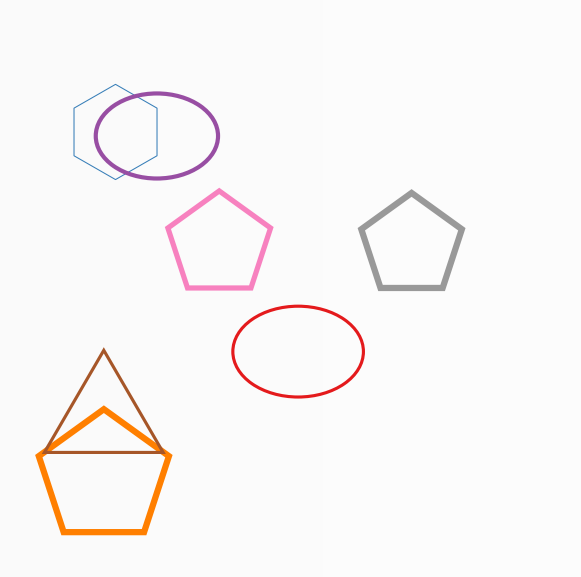[{"shape": "oval", "thickness": 1.5, "radius": 0.56, "center": [0.513, 0.39]}, {"shape": "hexagon", "thickness": 0.5, "radius": 0.41, "center": [0.199, 0.771]}, {"shape": "oval", "thickness": 2, "radius": 0.53, "center": [0.27, 0.764]}, {"shape": "pentagon", "thickness": 3, "radius": 0.59, "center": [0.179, 0.173]}, {"shape": "triangle", "thickness": 1.5, "radius": 0.59, "center": [0.179, 0.275]}, {"shape": "pentagon", "thickness": 2.5, "radius": 0.46, "center": [0.377, 0.576]}, {"shape": "pentagon", "thickness": 3, "radius": 0.45, "center": [0.708, 0.574]}]